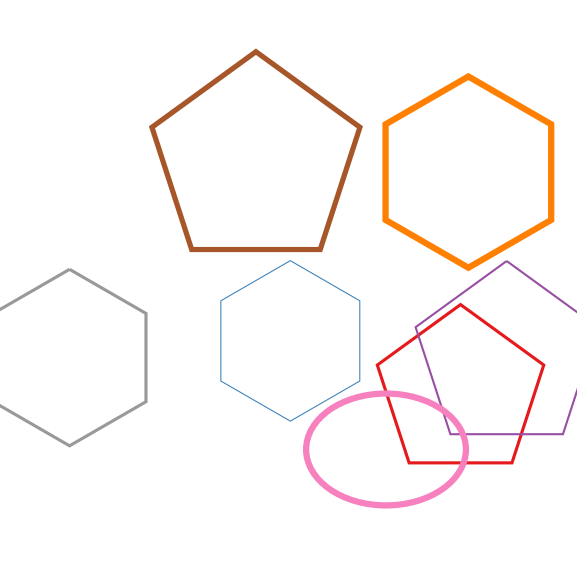[{"shape": "pentagon", "thickness": 1.5, "radius": 0.76, "center": [0.797, 0.32]}, {"shape": "hexagon", "thickness": 0.5, "radius": 0.69, "center": [0.503, 0.409]}, {"shape": "pentagon", "thickness": 1, "radius": 0.83, "center": [0.877, 0.381]}, {"shape": "hexagon", "thickness": 3, "radius": 0.83, "center": [0.811, 0.701]}, {"shape": "pentagon", "thickness": 2.5, "radius": 0.95, "center": [0.443, 0.72]}, {"shape": "oval", "thickness": 3, "radius": 0.69, "center": [0.668, 0.221]}, {"shape": "hexagon", "thickness": 1.5, "radius": 0.76, "center": [0.12, 0.38]}]